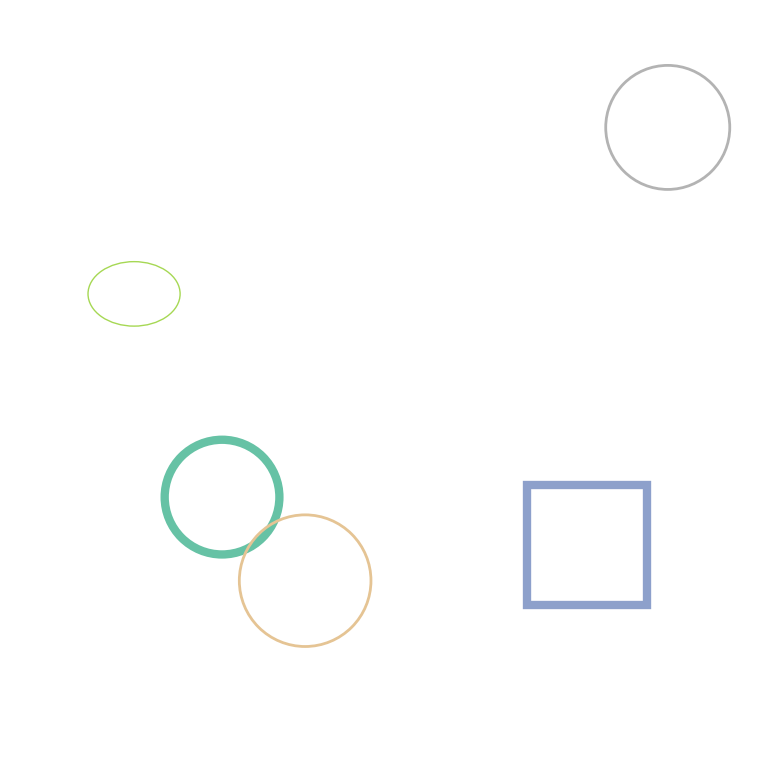[{"shape": "circle", "thickness": 3, "radius": 0.37, "center": [0.288, 0.354]}, {"shape": "square", "thickness": 3, "radius": 0.39, "center": [0.762, 0.292]}, {"shape": "oval", "thickness": 0.5, "radius": 0.3, "center": [0.174, 0.618]}, {"shape": "circle", "thickness": 1, "radius": 0.43, "center": [0.396, 0.246]}, {"shape": "circle", "thickness": 1, "radius": 0.4, "center": [0.867, 0.835]}]